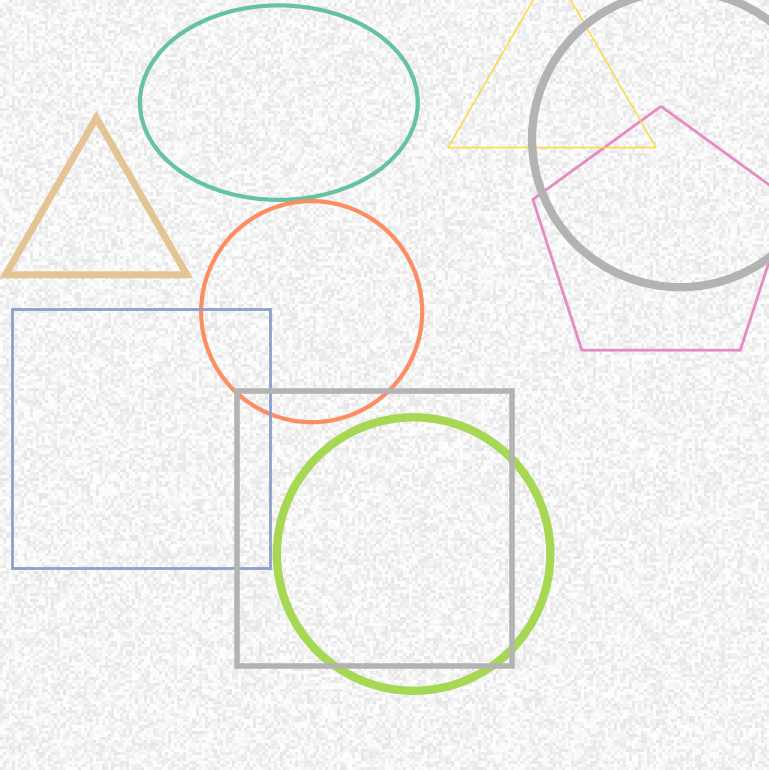[{"shape": "oval", "thickness": 1.5, "radius": 0.9, "center": [0.362, 0.867]}, {"shape": "circle", "thickness": 1.5, "radius": 0.72, "center": [0.405, 0.595]}, {"shape": "square", "thickness": 1, "radius": 0.84, "center": [0.183, 0.43]}, {"shape": "pentagon", "thickness": 1, "radius": 0.88, "center": [0.858, 0.687]}, {"shape": "circle", "thickness": 3, "radius": 0.89, "center": [0.537, 0.28]}, {"shape": "triangle", "thickness": 0.5, "radius": 0.78, "center": [0.717, 0.886]}, {"shape": "triangle", "thickness": 2.5, "radius": 0.68, "center": [0.125, 0.711]}, {"shape": "circle", "thickness": 3, "radius": 0.96, "center": [0.883, 0.819]}, {"shape": "square", "thickness": 2, "radius": 0.89, "center": [0.487, 0.313]}]